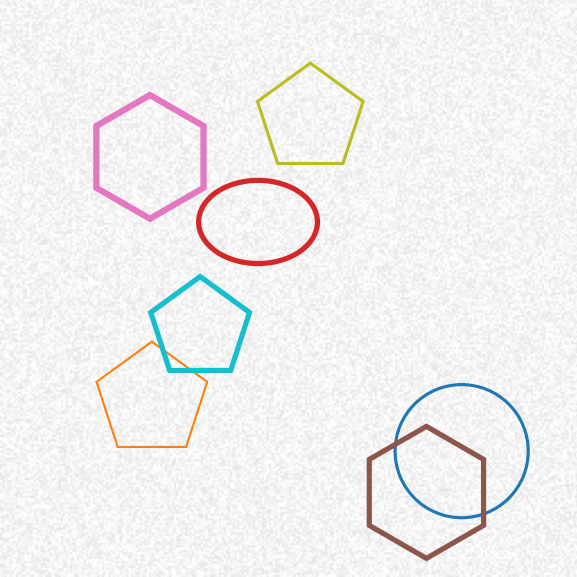[{"shape": "circle", "thickness": 1.5, "radius": 0.58, "center": [0.799, 0.218]}, {"shape": "pentagon", "thickness": 1, "radius": 0.5, "center": [0.263, 0.307]}, {"shape": "oval", "thickness": 2.5, "radius": 0.51, "center": [0.447, 0.615]}, {"shape": "hexagon", "thickness": 2.5, "radius": 0.57, "center": [0.738, 0.147]}, {"shape": "hexagon", "thickness": 3, "radius": 0.54, "center": [0.26, 0.727]}, {"shape": "pentagon", "thickness": 1.5, "radius": 0.48, "center": [0.537, 0.794]}, {"shape": "pentagon", "thickness": 2.5, "radius": 0.45, "center": [0.347, 0.43]}]